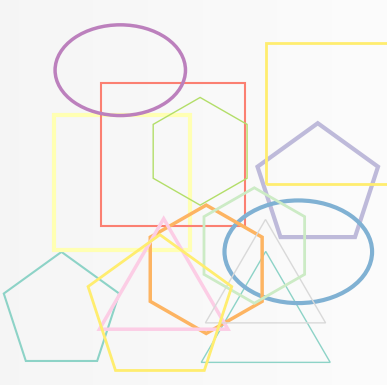[{"shape": "pentagon", "thickness": 1.5, "radius": 0.78, "center": [0.159, 0.189]}, {"shape": "triangle", "thickness": 1, "radius": 0.96, "center": [0.686, 0.155]}, {"shape": "square", "thickness": 3, "radius": 0.88, "center": [0.314, 0.527]}, {"shape": "pentagon", "thickness": 3, "radius": 0.82, "center": [0.82, 0.516]}, {"shape": "square", "thickness": 1.5, "radius": 0.93, "center": [0.447, 0.598]}, {"shape": "oval", "thickness": 3, "radius": 0.95, "center": [0.77, 0.346]}, {"shape": "hexagon", "thickness": 2.5, "radius": 0.83, "center": [0.532, 0.301]}, {"shape": "hexagon", "thickness": 1, "radius": 0.7, "center": [0.516, 0.607]}, {"shape": "triangle", "thickness": 2.5, "radius": 0.96, "center": [0.422, 0.241]}, {"shape": "triangle", "thickness": 1, "radius": 0.9, "center": [0.685, 0.251]}, {"shape": "oval", "thickness": 2.5, "radius": 0.84, "center": [0.31, 0.818]}, {"shape": "hexagon", "thickness": 2, "radius": 0.75, "center": [0.656, 0.362]}, {"shape": "pentagon", "thickness": 2, "radius": 0.97, "center": [0.413, 0.195]}, {"shape": "square", "thickness": 2, "radius": 0.91, "center": [0.87, 0.705]}]